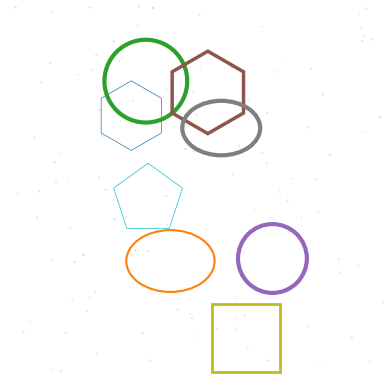[{"shape": "hexagon", "thickness": 0.5, "radius": 0.45, "center": [0.341, 0.7]}, {"shape": "oval", "thickness": 1.5, "radius": 0.57, "center": [0.443, 0.322]}, {"shape": "circle", "thickness": 3, "radius": 0.54, "center": [0.379, 0.789]}, {"shape": "circle", "thickness": 3, "radius": 0.45, "center": [0.708, 0.329]}, {"shape": "hexagon", "thickness": 2.5, "radius": 0.54, "center": [0.54, 0.76]}, {"shape": "oval", "thickness": 3, "radius": 0.51, "center": [0.575, 0.667]}, {"shape": "square", "thickness": 2, "radius": 0.44, "center": [0.639, 0.122]}, {"shape": "pentagon", "thickness": 0.5, "radius": 0.47, "center": [0.385, 0.482]}]